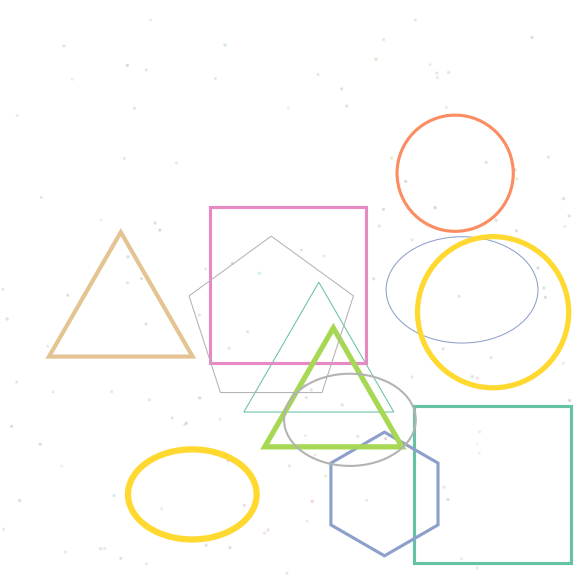[{"shape": "triangle", "thickness": 0.5, "radius": 0.75, "center": [0.552, 0.361]}, {"shape": "square", "thickness": 1.5, "radius": 0.68, "center": [0.853, 0.16]}, {"shape": "circle", "thickness": 1.5, "radius": 0.5, "center": [0.788, 0.699]}, {"shape": "oval", "thickness": 0.5, "radius": 0.66, "center": [0.8, 0.497]}, {"shape": "hexagon", "thickness": 1.5, "radius": 0.54, "center": [0.666, 0.144]}, {"shape": "square", "thickness": 1.5, "radius": 0.68, "center": [0.499, 0.505]}, {"shape": "triangle", "thickness": 2.5, "radius": 0.69, "center": [0.577, 0.294]}, {"shape": "circle", "thickness": 2.5, "radius": 0.65, "center": [0.854, 0.459]}, {"shape": "oval", "thickness": 3, "radius": 0.56, "center": [0.333, 0.143]}, {"shape": "triangle", "thickness": 2, "radius": 0.72, "center": [0.209, 0.453]}, {"shape": "pentagon", "thickness": 0.5, "radius": 0.75, "center": [0.47, 0.441]}, {"shape": "oval", "thickness": 1, "radius": 0.57, "center": [0.606, 0.272]}]